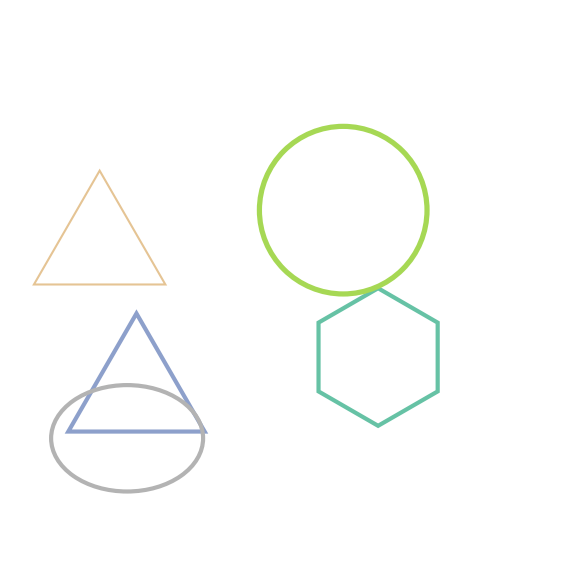[{"shape": "hexagon", "thickness": 2, "radius": 0.6, "center": [0.655, 0.381]}, {"shape": "triangle", "thickness": 2, "radius": 0.68, "center": [0.236, 0.32]}, {"shape": "circle", "thickness": 2.5, "radius": 0.73, "center": [0.594, 0.635]}, {"shape": "triangle", "thickness": 1, "radius": 0.66, "center": [0.173, 0.572]}, {"shape": "oval", "thickness": 2, "radius": 0.66, "center": [0.22, 0.24]}]